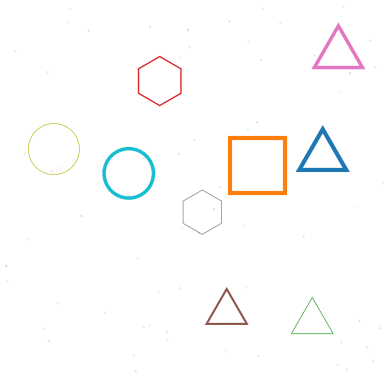[{"shape": "triangle", "thickness": 3, "radius": 0.35, "center": [0.838, 0.594]}, {"shape": "square", "thickness": 3, "radius": 0.36, "center": [0.669, 0.57]}, {"shape": "triangle", "thickness": 0.5, "radius": 0.31, "center": [0.811, 0.165]}, {"shape": "hexagon", "thickness": 1, "radius": 0.32, "center": [0.415, 0.789]}, {"shape": "triangle", "thickness": 1.5, "radius": 0.3, "center": [0.589, 0.189]}, {"shape": "triangle", "thickness": 2.5, "radius": 0.36, "center": [0.879, 0.861]}, {"shape": "hexagon", "thickness": 0.5, "radius": 0.29, "center": [0.525, 0.449]}, {"shape": "circle", "thickness": 0.5, "radius": 0.33, "center": [0.14, 0.613]}, {"shape": "circle", "thickness": 2.5, "radius": 0.32, "center": [0.334, 0.55]}]